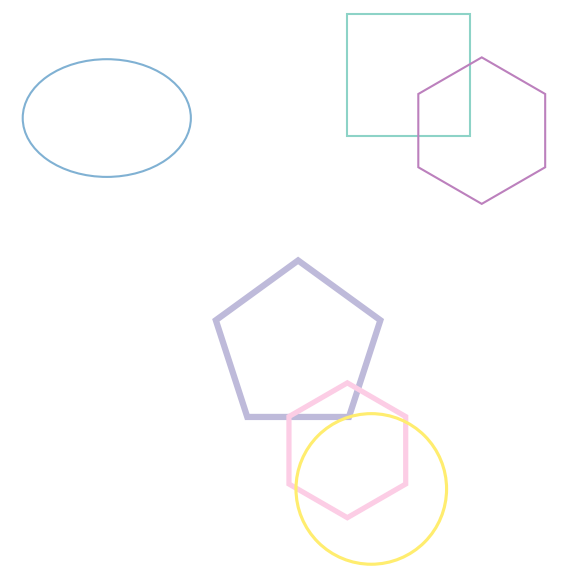[{"shape": "square", "thickness": 1, "radius": 0.53, "center": [0.707, 0.869]}, {"shape": "pentagon", "thickness": 3, "radius": 0.75, "center": [0.516, 0.398]}, {"shape": "oval", "thickness": 1, "radius": 0.73, "center": [0.185, 0.795]}, {"shape": "hexagon", "thickness": 2.5, "radius": 0.58, "center": [0.601, 0.219]}, {"shape": "hexagon", "thickness": 1, "radius": 0.63, "center": [0.834, 0.773]}, {"shape": "circle", "thickness": 1.5, "radius": 0.65, "center": [0.643, 0.152]}]